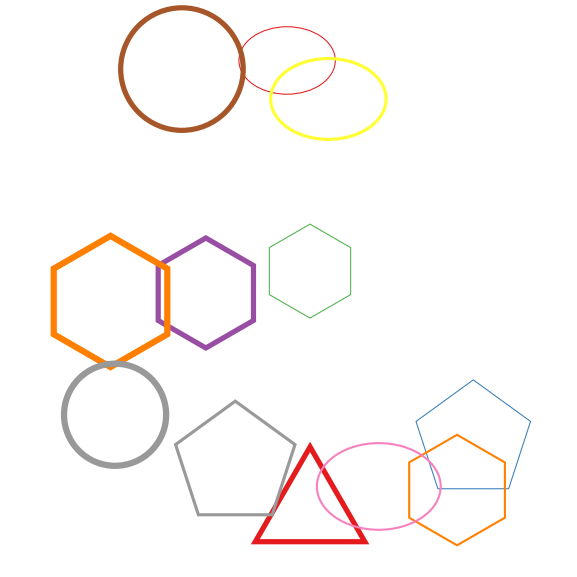[{"shape": "triangle", "thickness": 2.5, "radius": 0.55, "center": [0.537, 0.116]}, {"shape": "oval", "thickness": 0.5, "radius": 0.42, "center": [0.497, 0.894]}, {"shape": "pentagon", "thickness": 0.5, "radius": 0.52, "center": [0.82, 0.237]}, {"shape": "hexagon", "thickness": 0.5, "radius": 0.41, "center": [0.537, 0.53]}, {"shape": "hexagon", "thickness": 2.5, "radius": 0.48, "center": [0.356, 0.492]}, {"shape": "hexagon", "thickness": 1, "radius": 0.48, "center": [0.791, 0.151]}, {"shape": "hexagon", "thickness": 3, "radius": 0.57, "center": [0.191, 0.477]}, {"shape": "oval", "thickness": 1.5, "radius": 0.5, "center": [0.569, 0.828]}, {"shape": "circle", "thickness": 2.5, "radius": 0.53, "center": [0.315, 0.88]}, {"shape": "oval", "thickness": 1, "radius": 0.54, "center": [0.656, 0.157]}, {"shape": "circle", "thickness": 3, "radius": 0.44, "center": [0.199, 0.281]}, {"shape": "pentagon", "thickness": 1.5, "radius": 0.54, "center": [0.407, 0.196]}]